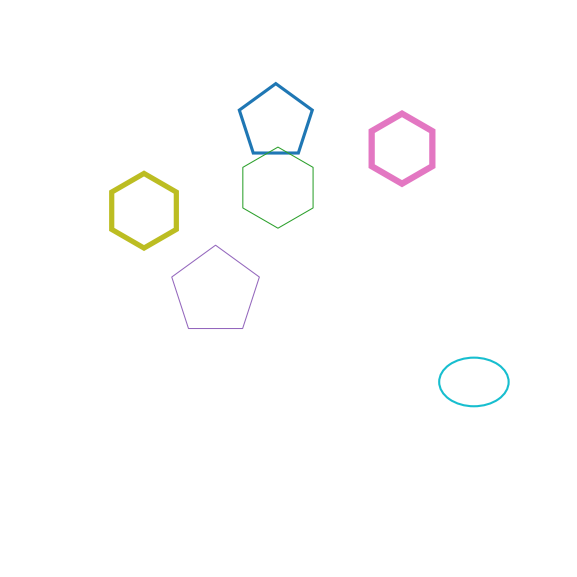[{"shape": "pentagon", "thickness": 1.5, "radius": 0.33, "center": [0.478, 0.788]}, {"shape": "hexagon", "thickness": 0.5, "radius": 0.35, "center": [0.481, 0.674]}, {"shape": "pentagon", "thickness": 0.5, "radius": 0.4, "center": [0.373, 0.495]}, {"shape": "hexagon", "thickness": 3, "radius": 0.3, "center": [0.696, 0.742]}, {"shape": "hexagon", "thickness": 2.5, "radius": 0.32, "center": [0.249, 0.634]}, {"shape": "oval", "thickness": 1, "radius": 0.3, "center": [0.821, 0.338]}]